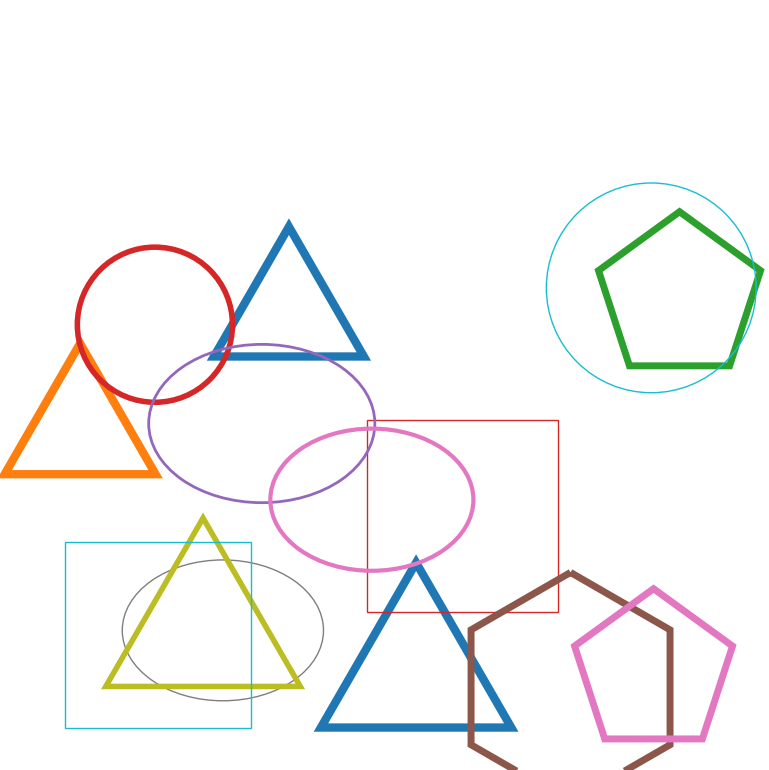[{"shape": "triangle", "thickness": 3, "radius": 0.56, "center": [0.375, 0.593]}, {"shape": "triangle", "thickness": 3, "radius": 0.71, "center": [0.54, 0.127]}, {"shape": "triangle", "thickness": 3, "radius": 0.57, "center": [0.104, 0.441]}, {"shape": "pentagon", "thickness": 2.5, "radius": 0.55, "center": [0.883, 0.614]}, {"shape": "circle", "thickness": 2, "radius": 0.5, "center": [0.201, 0.578]}, {"shape": "square", "thickness": 0.5, "radius": 0.62, "center": [0.601, 0.33]}, {"shape": "oval", "thickness": 1, "radius": 0.73, "center": [0.34, 0.45]}, {"shape": "hexagon", "thickness": 2.5, "radius": 0.75, "center": [0.741, 0.107]}, {"shape": "pentagon", "thickness": 2.5, "radius": 0.54, "center": [0.849, 0.128]}, {"shape": "oval", "thickness": 1.5, "radius": 0.66, "center": [0.483, 0.351]}, {"shape": "oval", "thickness": 0.5, "radius": 0.65, "center": [0.289, 0.181]}, {"shape": "triangle", "thickness": 2, "radius": 0.73, "center": [0.264, 0.181]}, {"shape": "circle", "thickness": 0.5, "radius": 0.68, "center": [0.846, 0.626]}, {"shape": "square", "thickness": 0.5, "radius": 0.6, "center": [0.205, 0.176]}]